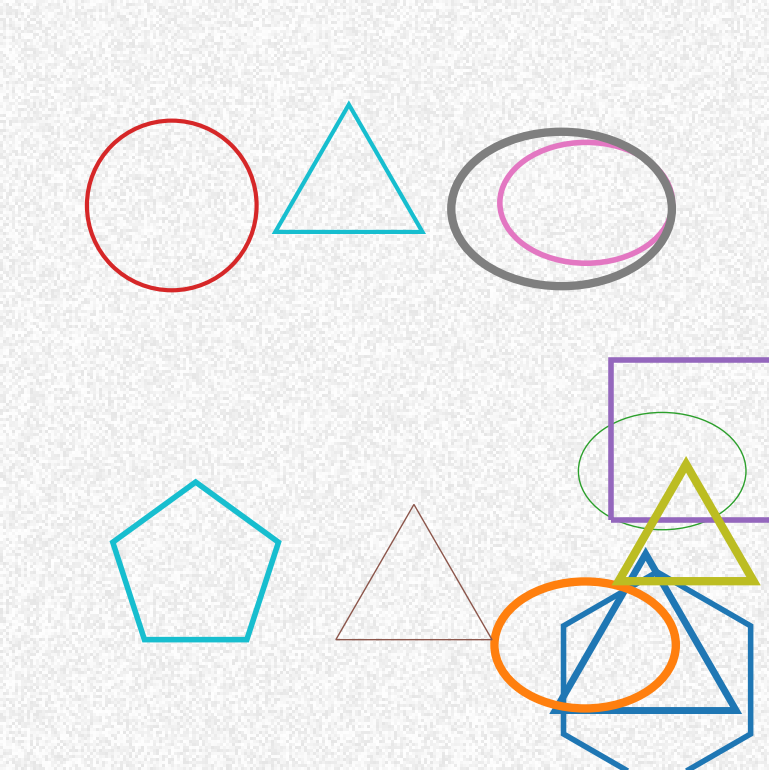[{"shape": "triangle", "thickness": 2.5, "radius": 0.68, "center": [0.839, 0.145]}, {"shape": "hexagon", "thickness": 2, "radius": 0.7, "center": [0.853, 0.117]}, {"shape": "oval", "thickness": 3, "radius": 0.59, "center": [0.76, 0.162]}, {"shape": "oval", "thickness": 0.5, "radius": 0.54, "center": [0.86, 0.388]}, {"shape": "circle", "thickness": 1.5, "radius": 0.55, "center": [0.223, 0.733]}, {"shape": "square", "thickness": 2, "radius": 0.52, "center": [0.897, 0.429]}, {"shape": "triangle", "thickness": 0.5, "radius": 0.59, "center": [0.538, 0.228]}, {"shape": "oval", "thickness": 2, "radius": 0.56, "center": [0.761, 0.737]}, {"shape": "oval", "thickness": 3, "radius": 0.72, "center": [0.729, 0.729]}, {"shape": "triangle", "thickness": 3, "radius": 0.51, "center": [0.891, 0.296]}, {"shape": "pentagon", "thickness": 2, "radius": 0.57, "center": [0.254, 0.261]}, {"shape": "triangle", "thickness": 1.5, "radius": 0.55, "center": [0.453, 0.754]}]